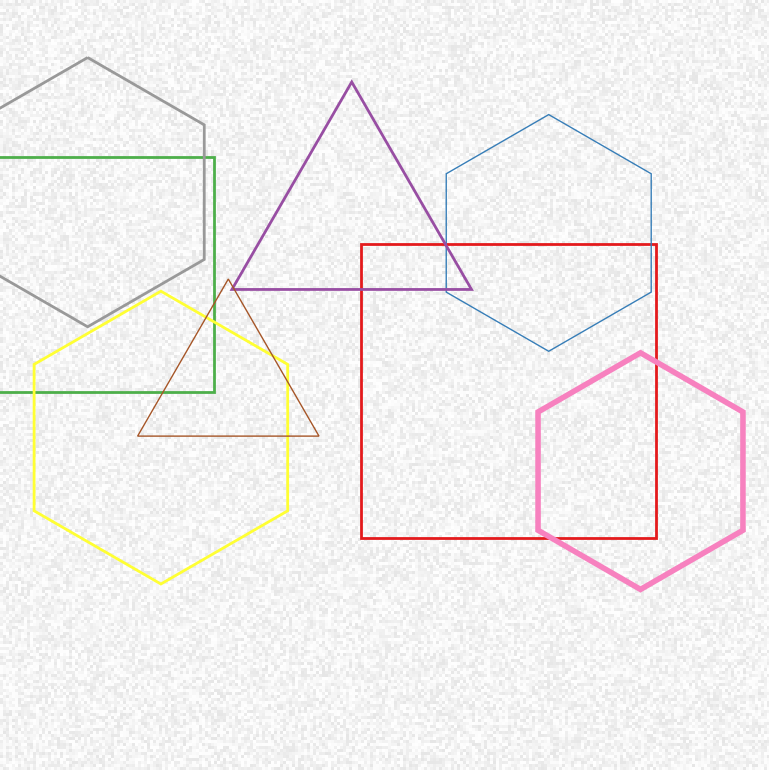[{"shape": "square", "thickness": 1, "radius": 0.96, "center": [0.661, 0.492]}, {"shape": "hexagon", "thickness": 0.5, "radius": 0.77, "center": [0.713, 0.697]}, {"shape": "square", "thickness": 1, "radius": 0.76, "center": [0.125, 0.644]}, {"shape": "triangle", "thickness": 1, "radius": 0.9, "center": [0.457, 0.714]}, {"shape": "hexagon", "thickness": 1, "radius": 0.95, "center": [0.209, 0.432]}, {"shape": "triangle", "thickness": 0.5, "radius": 0.68, "center": [0.296, 0.502]}, {"shape": "hexagon", "thickness": 2, "radius": 0.77, "center": [0.832, 0.388]}, {"shape": "hexagon", "thickness": 1, "radius": 0.87, "center": [0.114, 0.75]}]